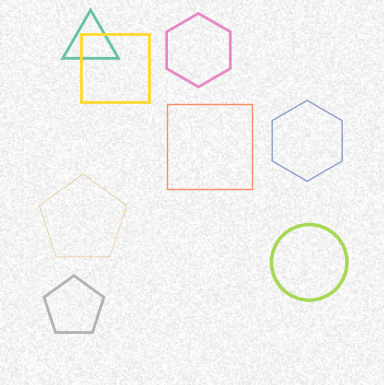[{"shape": "triangle", "thickness": 2, "radius": 0.42, "center": [0.235, 0.89]}, {"shape": "square", "thickness": 1, "radius": 0.55, "center": [0.545, 0.62]}, {"shape": "hexagon", "thickness": 1, "radius": 0.52, "center": [0.798, 0.634]}, {"shape": "hexagon", "thickness": 2, "radius": 0.48, "center": [0.515, 0.87]}, {"shape": "circle", "thickness": 2.5, "radius": 0.49, "center": [0.803, 0.319]}, {"shape": "square", "thickness": 2, "radius": 0.44, "center": [0.299, 0.823]}, {"shape": "pentagon", "thickness": 0.5, "radius": 0.6, "center": [0.216, 0.429]}, {"shape": "pentagon", "thickness": 2, "radius": 0.41, "center": [0.192, 0.203]}]